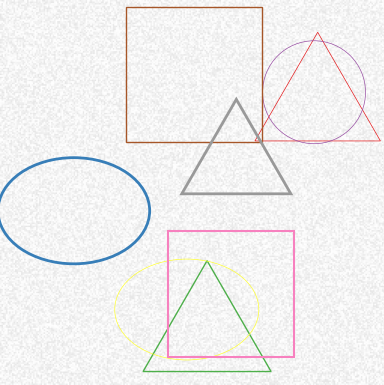[{"shape": "triangle", "thickness": 0.5, "radius": 0.94, "center": [0.825, 0.728]}, {"shape": "oval", "thickness": 2, "radius": 0.98, "center": [0.192, 0.453]}, {"shape": "triangle", "thickness": 1, "radius": 0.96, "center": [0.538, 0.131]}, {"shape": "circle", "thickness": 0.5, "radius": 0.67, "center": [0.816, 0.76]}, {"shape": "oval", "thickness": 0.5, "radius": 0.94, "center": [0.485, 0.196]}, {"shape": "square", "thickness": 1, "radius": 0.88, "center": [0.504, 0.807]}, {"shape": "square", "thickness": 1.5, "radius": 0.82, "center": [0.599, 0.236]}, {"shape": "triangle", "thickness": 2, "radius": 0.82, "center": [0.614, 0.578]}]